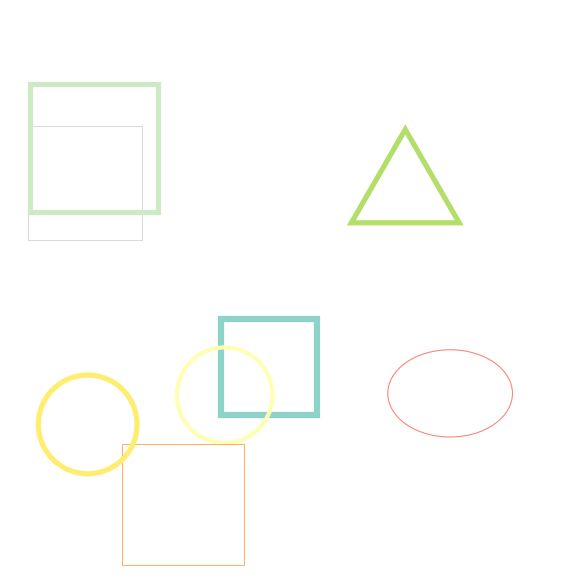[{"shape": "square", "thickness": 3, "radius": 0.41, "center": [0.466, 0.363]}, {"shape": "circle", "thickness": 2, "radius": 0.41, "center": [0.389, 0.315]}, {"shape": "oval", "thickness": 0.5, "radius": 0.54, "center": [0.779, 0.318]}, {"shape": "square", "thickness": 0.5, "radius": 0.53, "center": [0.317, 0.126]}, {"shape": "triangle", "thickness": 2.5, "radius": 0.54, "center": [0.702, 0.667]}, {"shape": "square", "thickness": 0.5, "radius": 0.49, "center": [0.147, 0.683]}, {"shape": "square", "thickness": 2.5, "radius": 0.55, "center": [0.163, 0.743]}, {"shape": "circle", "thickness": 2.5, "radius": 0.43, "center": [0.152, 0.264]}]